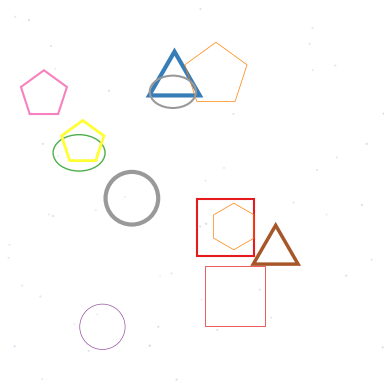[{"shape": "square", "thickness": 0.5, "radius": 0.39, "center": [0.61, 0.232]}, {"shape": "square", "thickness": 1.5, "radius": 0.37, "center": [0.586, 0.41]}, {"shape": "triangle", "thickness": 3, "radius": 0.38, "center": [0.453, 0.79]}, {"shape": "oval", "thickness": 1, "radius": 0.34, "center": [0.205, 0.603]}, {"shape": "circle", "thickness": 0.5, "radius": 0.29, "center": [0.266, 0.151]}, {"shape": "pentagon", "thickness": 0.5, "radius": 0.42, "center": [0.561, 0.805]}, {"shape": "hexagon", "thickness": 0.5, "radius": 0.3, "center": [0.607, 0.412]}, {"shape": "pentagon", "thickness": 2, "radius": 0.29, "center": [0.215, 0.629]}, {"shape": "triangle", "thickness": 2.5, "radius": 0.34, "center": [0.716, 0.348]}, {"shape": "pentagon", "thickness": 1.5, "radius": 0.31, "center": [0.114, 0.755]}, {"shape": "circle", "thickness": 3, "radius": 0.34, "center": [0.343, 0.485]}, {"shape": "oval", "thickness": 1.5, "radius": 0.3, "center": [0.449, 0.762]}]